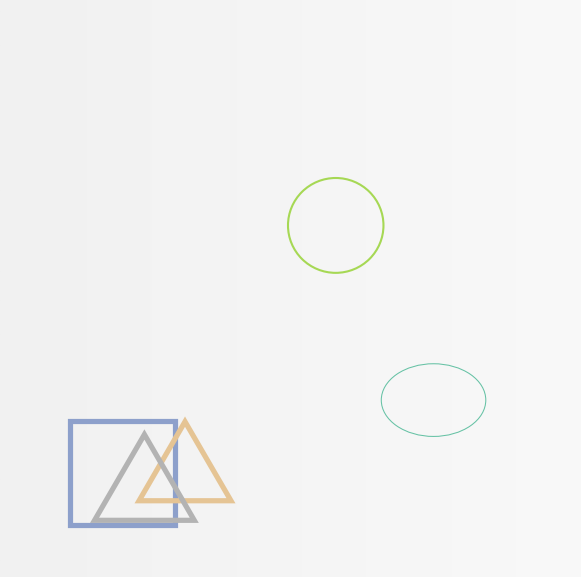[{"shape": "oval", "thickness": 0.5, "radius": 0.45, "center": [0.746, 0.306]}, {"shape": "square", "thickness": 2.5, "radius": 0.45, "center": [0.21, 0.18]}, {"shape": "circle", "thickness": 1, "radius": 0.41, "center": [0.578, 0.609]}, {"shape": "triangle", "thickness": 2.5, "radius": 0.46, "center": [0.318, 0.178]}, {"shape": "triangle", "thickness": 2.5, "radius": 0.5, "center": [0.248, 0.148]}]